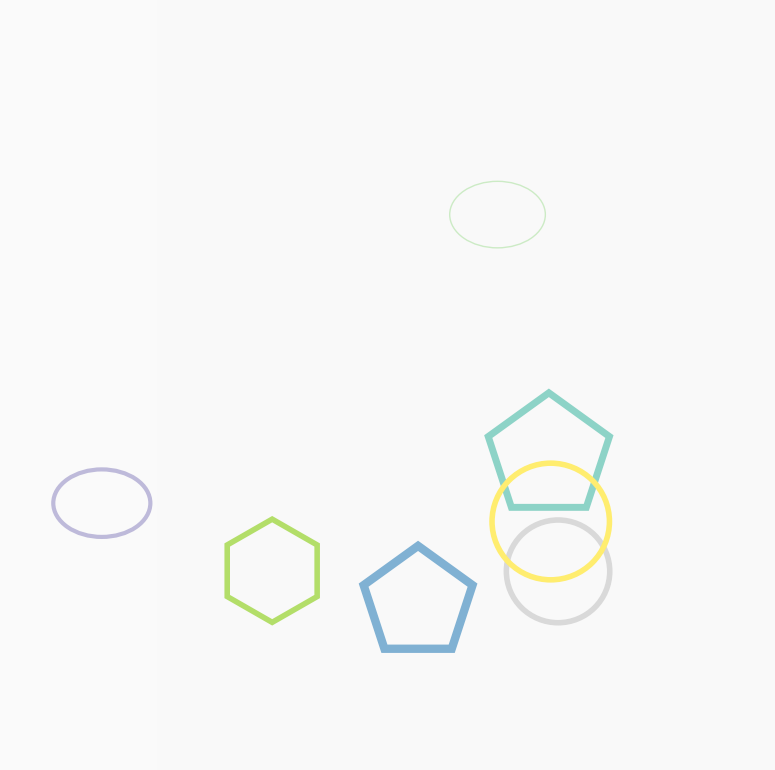[{"shape": "pentagon", "thickness": 2.5, "radius": 0.41, "center": [0.708, 0.408]}, {"shape": "oval", "thickness": 1.5, "radius": 0.31, "center": [0.131, 0.347]}, {"shape": "pentagon", "thickness": 3, "radius": 0.37, "center": [0.539, 0.217]}, {"shape": "hexagon", "thickness": 2, "radius": 0.33, "center": [0.351, 0.259]}, {"shape": "circle", "thickness": 2, "radius": 0.33, "center": [0.72, 0.258]}, {"shape": "oval", "thickness": 0.5, "radius": 0.31, "center": [0.642, 0.721]}, {"shape": "circle", "thickness": 2, "radius": 0.38, "center": [0.711, 0.323]}]